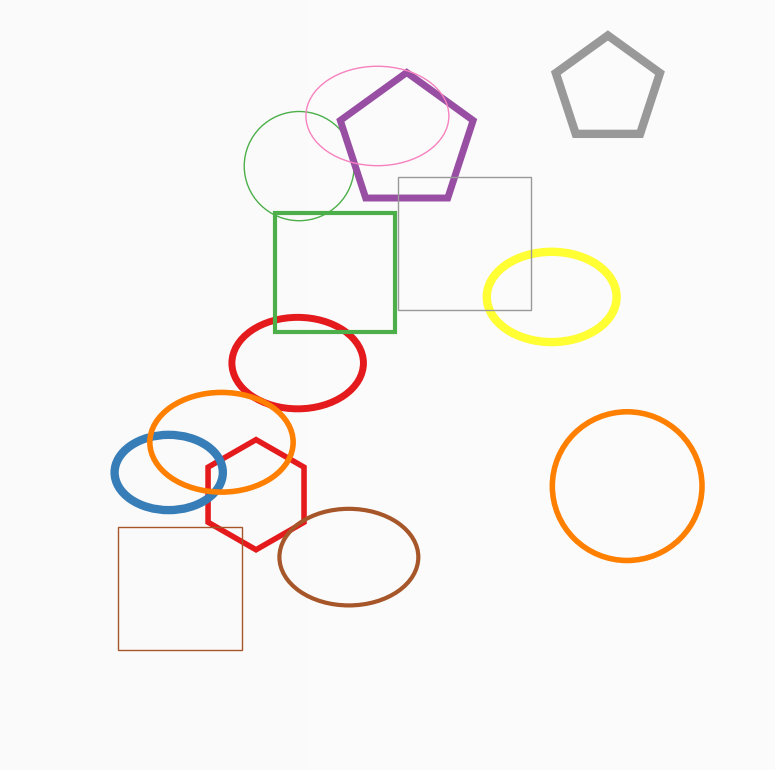[{"shape": "hexagon", "thickness": 2, "radius": 0.36, "center": [0.33, 0.358]}, {"shape": "oval", "thickness": 2.5, "radius": 0.42, "center": [0.384, 0.528]}, {"shape": "oval", "thickness": 3, "radius": 0.35, "center": [0.218, 0.386]}, {"shape": "circle", "thickness": 0.5, "radius": 0.35, "center": [0.386, 0.784]}, {"shape": "square", "thickness": 1.5, "radius": 0.39, "center": [0.432, 0.646]}, {"shape": "pentagon", "thickness": 2.5, "radius": 0.45, "center": [0.525, 0.816]}, {"shape": "oval", "thickness": 2, "radius": 0.46, "center": [0.286, 0.426]}, {"shape": "circle", "thickness": 2, "radius": 0.48, "center": [0.809, 0.369]}, {"shape": "oval", "thickness": 3, "radius": 0.42, "center": [0.712, 0.614]}, {"shape": "oval", "thickness": 1.5, "radius": 0.45, "center": [0.45, 0.276]}, {"shape": "square", "thickness": 0.5, "radius": 0.4, "center": [0.232, 0.236]}, {"shape": "oval", "thickness": 0.5, "radius": 0.46, "center": [0.487, 0.849]}, {"shape": "pentagon", "thickness": 3, "radius": 0.35, "center": [0.784, 0.883]}, {"shape": "square", "thickness": 0.5, "radius": 0.43, "center": [0.599, 0.684]}]